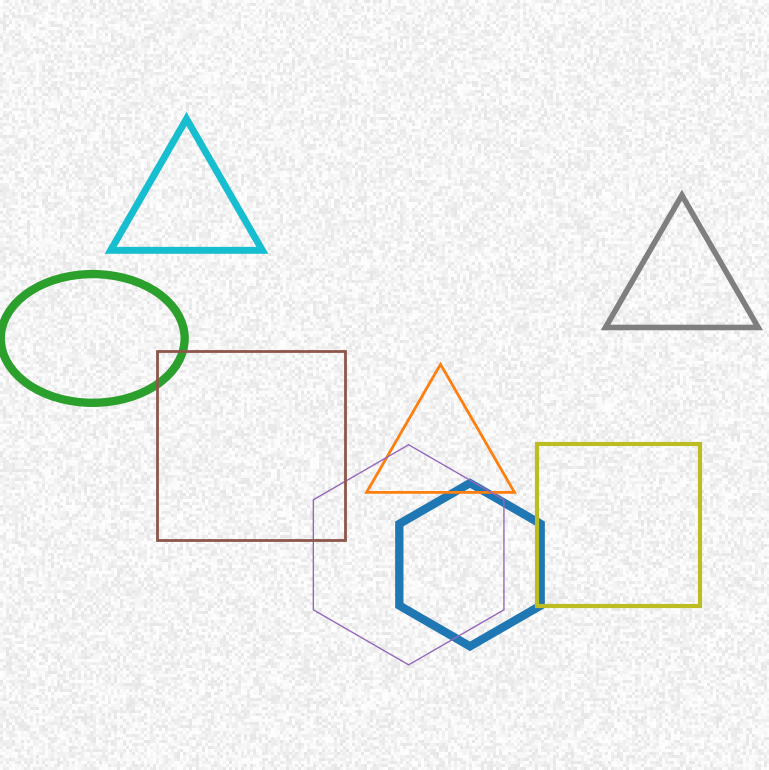[{"shape": "hexagon", "thickness": 3, "radius": 0.53, "center": [0.61, 0.267]}, {"shape": "triangle", "thickness": 1, "radius": 0.55, "center": [0.572, 0.416]}, {"shape": "oval", "thickness": 3, "radius": 0.6, "center": [0.12, 0.56]}, {"shape": "hexagon", "thickness": 0.5, "radius": 0.71, "center": [0.531, 0.279]}, {"shape": "square", "thickness": 1, "radius": 0.61, "center": [0.326, 0.421]}, {"shape": "triangle", "thickness": 2, "radius": 0.57, "center": [0.886, 0.632]}, {"shape": "square", "thickness": 1.5, "radius": 0.53, "center": [0.803, 0.318]}, {"shape": "triangle", "thickness": 2.5, "radius": 0.57, "center": [0.242, 0.732]}]